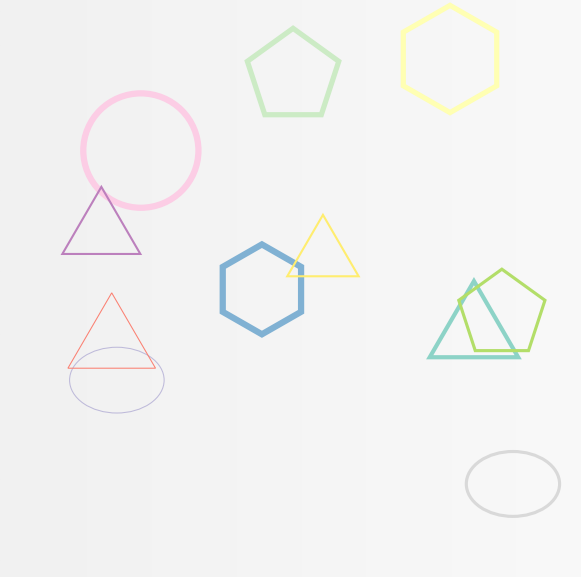[{"shape": "triangle", "thickness": 2, "radius": 0.44, "center": [0.815, 0.424]}, {"shape": "hexagon", "thickness": 2.5, "radius": 0.46, "center": [0.774, 0.897]}, {"shape": "oval", "thickness": 0.5, "radius": 0.41, "center": [0.201, 0.341]}, {"shape": "triangle", "thickness": 0.5, "radius": 0.44, "center": [0.192, 0.405]}, {"shape": "hexagon", "thickness": 3, "radius": 0.39, "center": [0.451, 0.498]}, {"shape": "pentagon", "thickness": 1.5, "radius": 0.39, "center": [0.863, 0.455]}, {"shape": "circle", "thickness": 3, "radius": 0.5, "center": [0.242, 0.738]}, {"shape": "oval", "thickness": 1.5, "radius": 0.4, "center": [0.882, 0.161]}, {"shape": "triangle", "thickness": 1, "radius": 0.39, "center": [0.174, 0.598]}, {"shape": "pentagon", "thickness": 2.5, "radius": 0.41, "center": [0.504, 0.867]}, {"shape": "triangle", "thickness": 1, "radius": 0.35, "center": [0.556, 0.556]}]